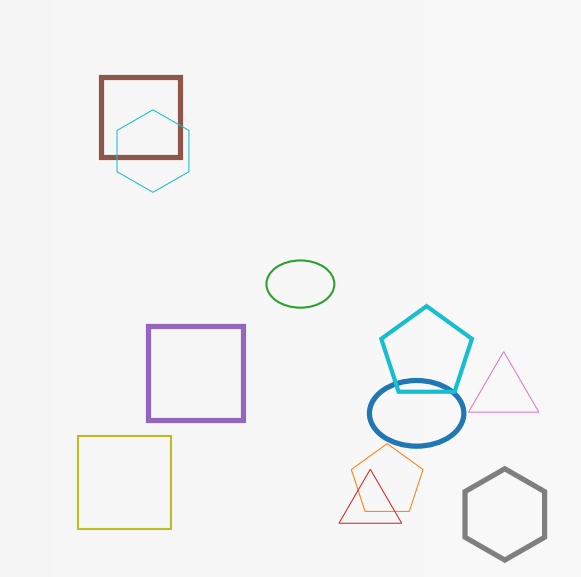[{"shape": "oval", "thickness": 2.5, "radius": 0.41, "center": [0.717, 0.283]}, {"shape": "pentagon", "thickness": 0.5, "radius": 0.32, "center": [0.666, 0.166]}, {"shape": "oval", "thickness": 1, "radius": 0.29, "center": [0.517, 0.507]}, {"shape": "triangle", "thickness": 0.5, "radius": 0.31, "center": [0.637, 0.124]}, {"shape": "square", "thickness": 2.5, "radius": 0.41, "center": [0.336, 0.354]}, {"shape": "square", "thickness": 2.5, "radius": 0.34, "center": [0.242, 0.796]}, {"shape": "triangle", "thickness": 0.5, "radius": 0.35, "center": [0.867, 0.32]}, {"shape": "hexagon", "thickness": 2.5, "radius": 0.4, "center": [0.868, 0.108]}, {"shape": "square", "thickness": 1, "radius": 0.4, "center": [0.214, 0.164]}, {"shape": "pentagon", "thickness": 2, "radius": 0.41, "center": [0.734, 0.387]}, {"shape": "hexagon", "thickness": 0.5, "radius": 0.36, "center": [0.263, 0.738]}]